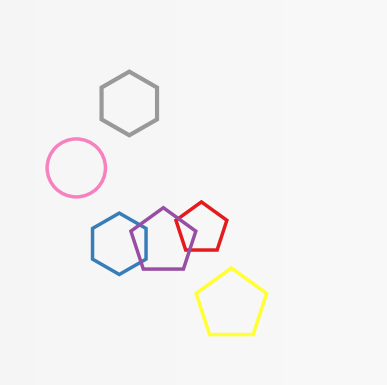[{"shape": "pentagon", "thickness": 2.5, "radius": 0.35, "center": [0.52, 0.406]}, {"shape": "hexagon", "thickness": 2.5, "radius": 0.4, "center": [0.308, 0.367]}, {"shape": "pentagon", "thickness": 2.5, "radius": 0.44, "center": [0.422, 0.372]}, {"shape": "pentagon", "thickness": 2.5, "radius": 0.48, "center": [0.597, 0.208]}, {"shape": "circle", "thickness": 2.5, "radius": 0.38, "center": [0.197, 0.564]}, {"shape": "hexagon", "thickness": 3, "radius": 0.41, "center": [0.334, 0.731]}]